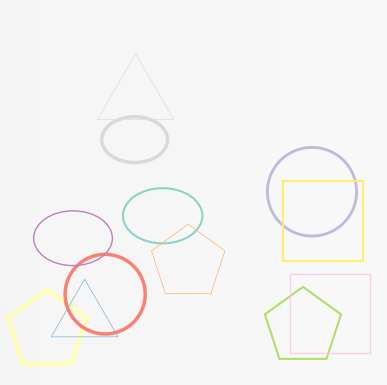[{"shape": "oval", "thickness": 1.5, "radius": 0.51, "center": [0.42, 0.44]}, {"shape": "pentagon", "thickness": 3, "radius": 0.53, "center": [0.122, 0.141]}, {"shape": "circle", "thickness": 2, "radius": 0.58, "center": [0.805, 0.502]}, {"shape": "circle", "thickness": 2.5, "radius": 0.52, "center": [0.271, 0.236]}, {"shape": "triangle", "thickness": 0.5, "radius": 0.5, "center": [0.218, 0.175]}, {"shape": "pentagon", "thickness": 0.5, "radius": 0.5, "center": [0.486, 0.318]}, {"shape": "pentagon", "thickness": 1.5, "radius": 0.52, "center": [0.782, 0.151]}, {"shape": "square", "thickness": 1, "radius": 0.52, "center": [0.851, 0.186]}, {"shape": "oval", "thickness": 2.5, "radius": 0.42, "center": [0.347, 0.637]}, {"shape": "oval", "thickness": 1, "radius": 0.51, "center": [0.188, 0.381]}, {"shape": "triangle", "thickness": 0.5, "radius": 0.57, "center": [0.35, 0.746]}, {"shape": "square", "thickness": 1.5, "radius": 0.52, "center": [0.834, 0.426]}]